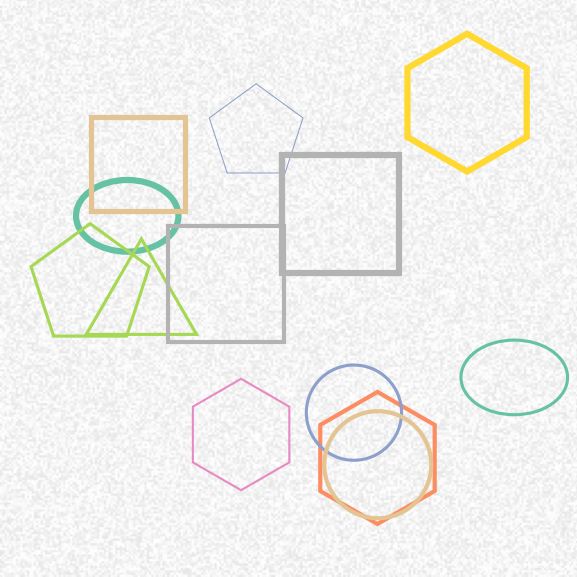[{"shape": "oval", "thickness": 1.5, "radius": 0.46, "center": [0.891, 0.346]}, {"shape": "oval", "thickness": 3, "radius": 0.44, "center": [0.22, 0.625]}, {"shape": "hexagon", "thickness": 2, "radius": 0.57, "center": [0.654, 0.206]}, {"shape": "circle", "thickness": 1.5, "radius": 0.41, "center": [0.613, 0.285]}, {"shape": "pentagon", "thickness": 0.5, "radius": 0.43, "center": [0.444, 0.769]}, {"shape": "hexagon", "thickness": 1, "radius": 0.48, "center": [0.417, 0.247]}, {"shape": "triangle", "thickness": 1.5, "radius": 0.55, "center": [0.245, 0.475]}, {"shape": "pentagon", "thickness": 1.5, "radius": 0.54, "center": [0.156, 0.504]}, {"shape": "hexagon", "thickness": 3, "radius": 0.6, "center": [0.809, 0.821]}, {"shape": "square", "thickness": 2.5, "radius": 0.41, "center": [0.239, 0.715]}, {"shape": "circle", "thickness": 2, "radius": 0.46, "center": [0.654, 0.194]}, {"shape": "square", "thickness": 2, "radius": 0.5, "center": [0.392, 0.507]}, {"shape": "square", "thickness": 3, "radius": 0.51, "center": [0.59, 0.628]}]